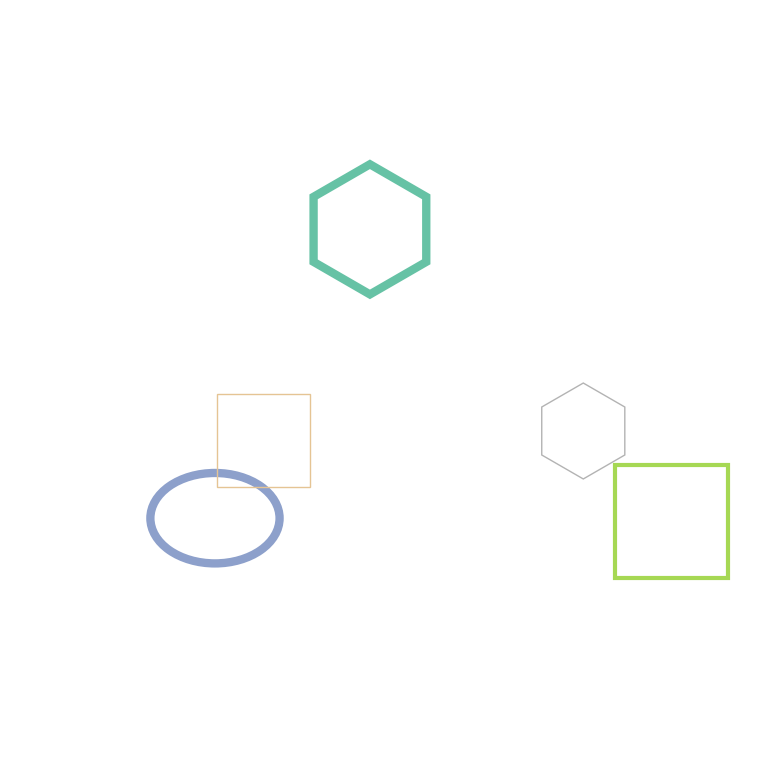[{"shape": "hexagon", "thickness": 3, "radius": 0.42, "center": [0.48, 0.702]}, {"shape": "oval", "thickness": 3, "radius": 0.42, "center": [0.279, 0.327]}, {"shape": "square", "thickness": 1.5, "radius": 0.37, "center": [0.873, 0.323]}, {"shape": "square", "thickness": 0.5, "radius": 0.3, "center": [0.342, 0.428]}, {"shape": "hexagon", "thickness": 0.5, "radius": 0.31, "center": [0.758, 0.44]}]